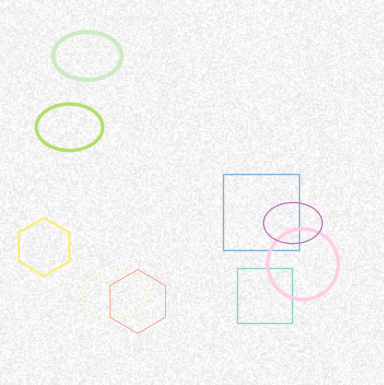[{"shape": "square", "thickness": 1, "radius": 0.35, "center": [0.686, 0.232]}, {"shape": "oval", "thickness": 0.5, "radius": 0.43, "center": [0.297, 0.237]}, {"shape": "hexagon", "thickness": 0.5, "radius": 0.41, "center": [0.358, 0.217]}, {"shape": "square", "thickness": 1, "radius": 0.49, "center": [0.678, 0.449]}, {"shape": "oval", "thickness": 2.5, "radius": 0.43, "center": [0.181, 0.669]}, {"shape": "circle", "thickness": 2.5, "radius": 0.46, "center": [0.787, 0.314]}, {"shape": "oval", "thickness": 1, "radius": 0.38, "center": [0.761, 0.421]}, {"shape": "oval", "thickness": 3, "radius": 0.45, "center": [0.227, 0.855]}, {"shape": "hexagon", "thickness": 1.5, "radius": 0.38, "center": [0.114, 0.358]}]